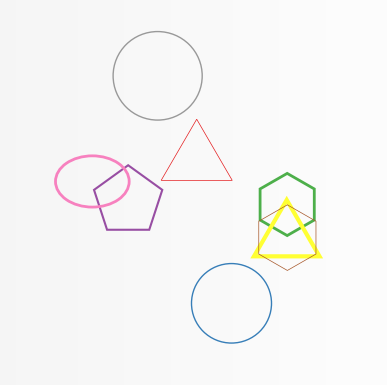[{"shape": "triangle", "thickness": 0.5, "radius": 0.53, "center": [0.508, 0.584]}, {"shape": "circle", "thickness": 1, "radius": 0.52, "center": [0.597, 0.212]}, {"shape": "hexagon", "thickness": 2, "radius": 0.4, "center": [0.741, 0.469]}, {"shape": "pentagon", "thickness": 1.5, "radius": 0.46, "center": [0.331, 0.478]}, {"shape": "triangle", "thickness": 3, "radius": 0.49, "center": [0.74, 0.383]}, {"shape": "hexagon", "thickness": 0.5, "radius": 0.43, "center": [0.742, 0.383]}, {"shape": "oval", "thickness": 2, "radius": 0.48, "center": [0.238, 0.529]}, {"shape": "circle", "thickness": 1, "radius": 0.57, "center": [0.407, 0.803]}]